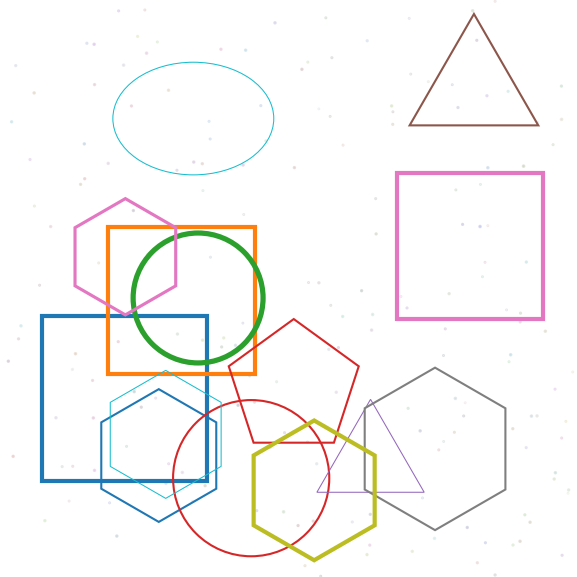[{"shape": "square", "thickness": 2, "radius": 0.71, "center": [0.216, 0.309]}, {"shape": "hexagon", "thickness": 1, "radius": 0.57, "center": [0.275, 0.21]}, {"shape": "square", "thickness": 2, "radius": 0.64, "center": [0.315, 0.478]}, {"shape": "circle", "thickness": 2.5, "radius": 0.56, "center": [0.343, 0.483]}, {"shape": "pentagon", "thickness": 1, "radius": 0.59, "center": [0.509, 0.328]}, {"shape": "circle", "thickness": 1, "radius": 0.68, "center": [0.435, 0.171]}, {"shape": "triangle", "thickness": 0.5, "radius": 0.54, "center": [0.642, 0.2]}, {"shape": "triangle", "thickness": 1, "radius": 0.64, "center": [0.821, 0.846]}, {"shape": "hexagon", "thickness": 1.5, "radius": 0.5, "center": [0.217, 0.555]}, {"shape": "square", "thickness": 2, "radius": 0.63, "center": [0.814, 0.573]}, {"shape": "hexagon", "thickness": 1, "radius": 0.7, "center": [0.753, 0.222]}, {"shape": "hexagon", "thickness": 2, "radius": 0.6, "center": [0.544, 0.15]}, {"shape": "hexagon", "thickness": 0.5, "radius": 0.55, "center": [0.287, 0.247]}, {"shape": "oval", "thickness": 0.5, "radius": 0.7, "center": [0.335, 0.794]}]